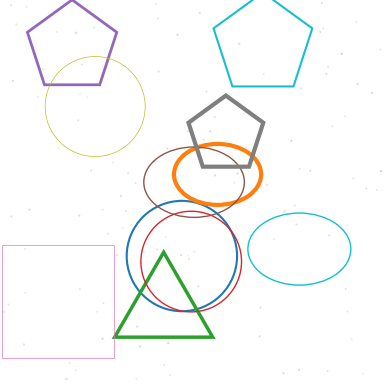[{"shape": "circle", "thickness": 1.5, "radius": 0.72, "center": [0.472, 0.335]}, {"shape": "oval", "thickness": 3, "radius": 0.57, "center": [0.565, 0.547]}, {"shape": "triangle", "thickness": 2.5, "radius": 0.74, "center": [0.425, 0.198]}, {"shape": "circle", "thickness": 1, "radius": 0.65, "center": [0.497, 0.321]}, {"shape": "pentagon", "thickness": 2, "radius": 0.61, "center": [0.187, 0.878]}, {"shape": "oval", "thickness": 1, "radius": 0.65, "center": [0.504, 0.527]}, {"shape": "square", "thickness": 0.5, "radius": 0.73, "center": [0.15, 0.217]}, {"shape": "pentagon", "thickness": 3, "radius": 0.51, "center": [0.587, 0.65]}, {"shape": "circle", "thickness": 0.5, "radius": 0.65, "center": [0.247, 0.723]}, {"shape": "pentagon", "thickness": 1.5, "radius": 0.67, "center": [0.683, 0.885]}, {"shape": "oval", "thickness": 1, "radius": 0.67, "center": [0.778, 0.353]}]